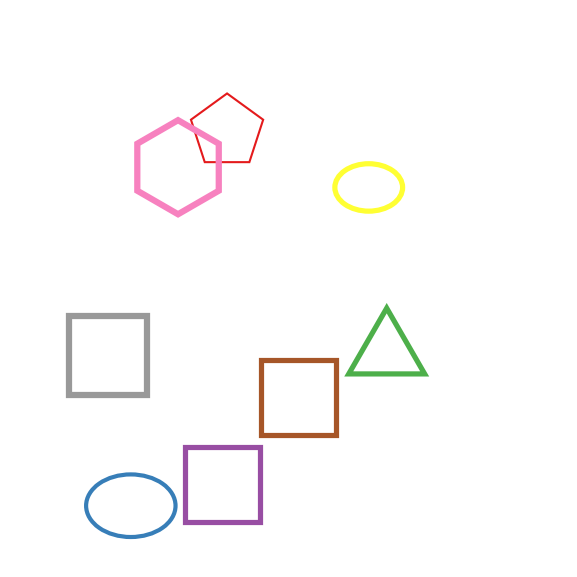[{"shape": "pentagon", "thickness": 1, "radius": 0.33, "center": [0.393, 0.772]}, {"shape": "oval", "thickness": 2, "radius": 0.39, "center": [0.227, 0.123]}, {"shape": "triangle", "thickness": 2.5, "radius": 0.38, "center": [0.67, 0.39]}, {"shape": "square", "thickness": 2.5, "radius": 0.33, "center": [0.385, 0.16]}, {"shape": "oval", "thickness": 2.5, "radius": 0.29, "center": [0.639, 0.675]}, {"shape": "square", "thickness": 2.5, "radius": 0.33, "center": [0.517, 0.311]}, {"shape": "hexagon", "thickness": 3, "radius": 0.41, "center": [0.308, 0.71]}, {"shape": "square", "thickness": 3, "radius": 0.34, "center": [0.187, 0.384]}]